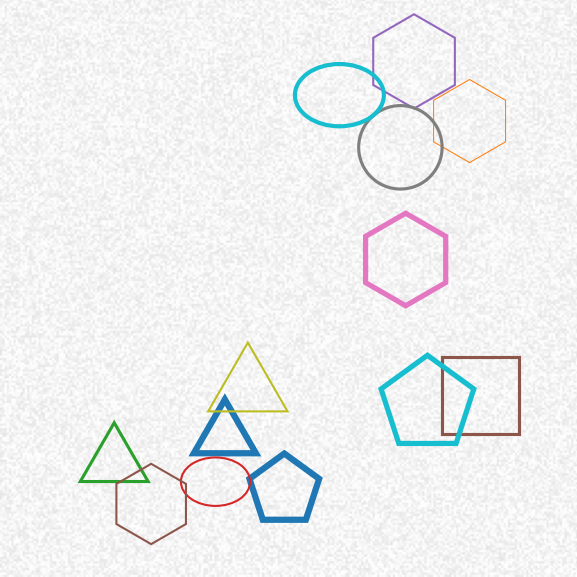[{"shape": "pentagon", "thickness": 3, "radius": 0.32, "center": [0.492, 0.15]}, {"shape": "triangle", "thickness": 3, "radius": 0.31, "center": [0.389, 0.245]}, {"shape": "hexagon", "thickness": 0.5, "radius": 0.36, "center": [0.813, 0.79]}, {"shape": "triangle", "thickness": 1.5, "radius": 0.34, "center": [0.198, 0.199]}, {"shape": "oval", "thickness": 1, "radius": 0.3, "center": [0.373, 0.165]}, {"shape": "hexagon", "thickness": 1, "radius": 0.41, "center": [0.717, 0.893]}, {"shape": "hexagon", "thickness": 1, "radius": 0.35, "center": [0.262, 0.126]}, {"shape": "square", "thickness": 1.5, "radius": 0.33, "center": [0.832, 0.314]}, {"shape": "hexagon", "thickness": 2.5, "radius": 0.4, "center": [0.702, 0.55]}, {"shape": "circle", "thickness": 1.5, "radius": 0.36, "center": [0.693, 0.744]}, {"shape": "triangle", "thickness": 1, "radius": 0.4, "center": [0.429, 0.326]}, {"shape": "pentagon", "thickness": 2.5, "radius": 0.42, "center": [0.74, 0.3]}, {"shape": "oval", "thickness": 2, "radius": 0.39, "center": [0.588, 0.834]}]